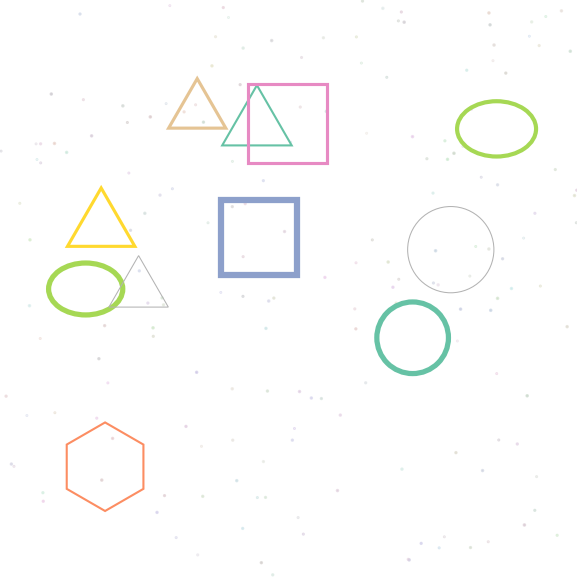[{"shape": "circle", "thickness": 2.5, "radius": 0.31, "center": [0.715, 0.414]}, {"shape": "triangle", "thickness": 1, "radius": 0.35, "center": [0.445, 0.782]}, {"shape": "hexagon", "thickness": 1, "radius": 0.38, "center": [0.182, 0.191]}, {"shape": "square", "thickness": 3, "radius": 0.33, "center": [0.449, 0.588]}, {"shape": "square", "thickness": 1.5, "radius": 0.34, "center": [0.498, 0.786]}, {"shape": "oval", "thickness": 2.5, "radius": 0.32, "center": [0.148, 0.499]}, {"shape": "oval", "thickness": 2, "radius": 0.34, "center": [0.86, 0.776]}, {"shape": "triangle", "thickness": 1.5, "radius": 0.34, "center": [0.175, 0.606]}, {"shape": "triangle", "thickness": 1.5, "radius": 0.29, "center": [0.341, 0.806]}, {"shape": "circle", "thickness": 0.5, "radius": 0.37, "center": [0.781, 0.567]}, {"shape": "triangle", "thickness": 0.5, "radius": 0.3, "center": [0.24, 0.497]}]